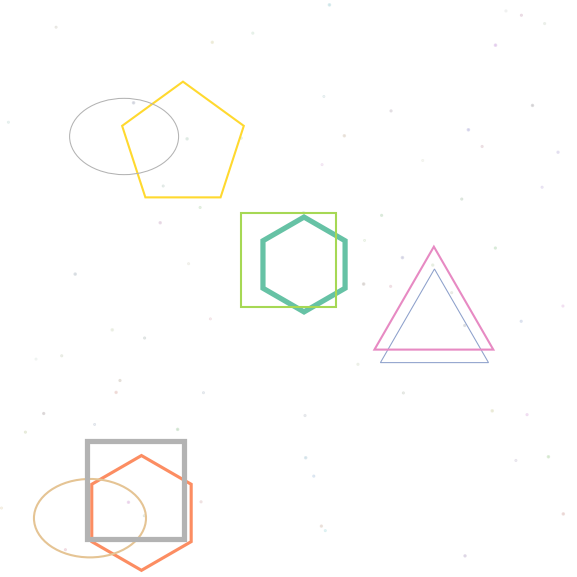[{"shape": "hexagon", "thickness": 2.5, "radius": 0.41, "center": [0.526, 0.541]}, {"shape": "hexagon", "thickness": 1.5, "radius": 0.5, "center": [0.245, 0.111]}, {"shape": "triangle", "thickness": 0.5, "radius": 0.54, "center": [0.752, 0.425]}, {"shape": "triangle", "thickness": 1, "radius": 0.59, "center": [0.751, 0.453]}, {"shape": "square", "thickness": 1, "radius": 0.41, "center": [0.499, 0.549]}, {"shape": "pentagon", "thickness": 1, "radius": 0.55, "center": [0.317, 0.747]}, {"shape": "oval", "thickness": 1, "radius": 0.49, "center": [0.156, 0.102]}, {"shape": "oval", "thickness": 0.5, "radius": 0.47, "center": [0.215, 0.763]}, {"shape": "square", "thickness": 2.5, "radius": 0.42, "center": [0.235, 0.151]}]